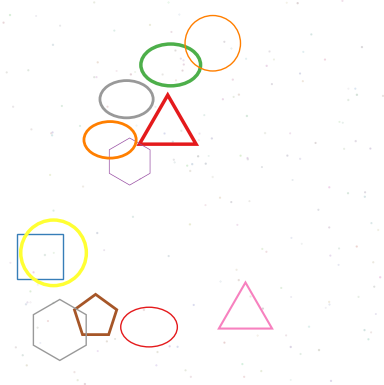[{"shape": "oval", "thickness": 1, "radius": 0.37, "center": [0.387, 0.15]}, {"shape": "triangle", "thickness": 2.5, "radius": 0.43, "center": [0.436, 0.668]}, {"shape": "square", "thickness": 1, "radius": 0.29, "center": [0.104, 0.333]}, {"shape": "oval", "thickness": 2.5, "radius": 0.39, "center": [0.443, 0.831]}, {"shape": "hexagon", "thickness": 0.5, "radius": 0.31, "center": [0.337, 0.58]}, {"shape": "circle", "thickness": 1, "radius": 0.36, "center": [0.553, 0.888]}, {"shape": "oval", "thickness": 2, "radius": 0.34, "center": [0.286, 0.637]}, {"shape": "circle", "thickness": 2.5, "radius": 0.43, "center": [0.139, 0.343]}, {"shape": "pentagon", "thickness": 2, "radius": 0.29, "center": [0.248, 0.178]}, {"shape": "triangle", "thickness": 1.5, "radius": 0.4, "center": [0.638, 0.186]}, {"shape": "oval", "thickness": 2, "radius": 0.35, "center": [0.329, 0.742]}, {"shape": "hexagon", "thickness": 1, "radius": 0.4, "center": [0.155, 0.143]}]